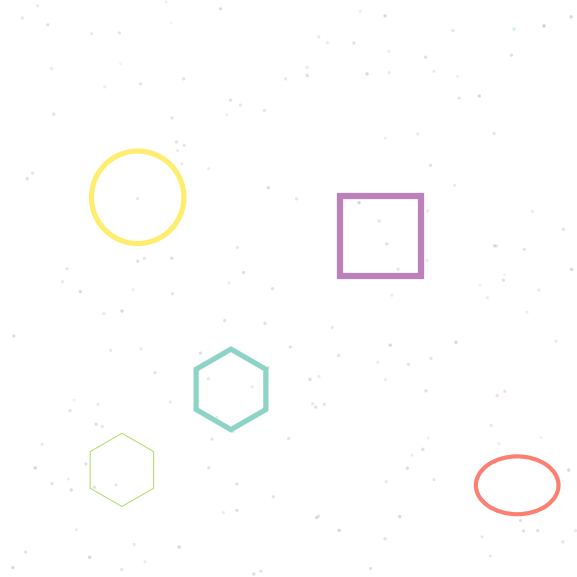[{"shape": "hexagon", "thickness": 2.5, "radius": 0.35, "center": [0.4, 0.325]}, {"shape": "oval", "thickness": 2, "radius": 0.36, "center": [0.896, 0.159]}, {"shape": "hexagon", "thickness": 0.5, "radius": 0.32, "center": [0.211, 0.185]}, {"shape": "square", "thickness": 3, "radius": 0.35, "center": [0.66, 0.591]}, {"shape": "circle", "thickness": 2.5, "radius": 0.4, "center": [0.238, 0.657]}]